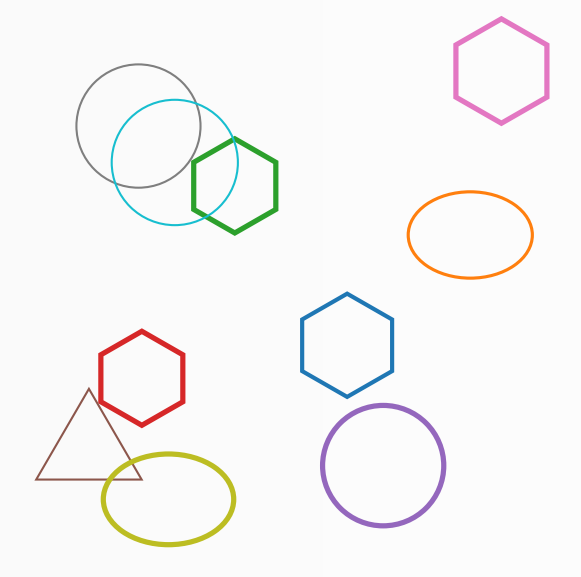[{"shape": "hexagon", "thickness": 2, "radius": 0.45, "center": [0.597, 0.401]}, {"shape": "oval", "thickness": 1.5, "radius": 0.53, "center": [0.809, 0.592]}, {"shape": "hexagon", "thickness": 2.5, "radius": 0.41, "center": [0.404, 0.677]}, {"shape": "hexagon", "thickness": 2.5, "radius": 0.41, "center": [0.244, 0.344]}, {"shape": "circle", "thickness": 2.5, "radius": 0.52, "center": [0.659, 0.193]}, {"shape": "triangle", "thickness": 1, "radius": 0.52, "center": [0.153, 0.221]}, {"shape": "hexagon", "thickness": 2.5, "radius": 0.45, "center": [0.863, 0.876]}, {"shape": "circle", "thickness": 1, "radius": 0.53, "center": [0.238, 0.781]}, {"shape": "oval", "thickness": 2.5, "radius": 0.56, "center": [0.29, 0.134]}, {"shape": "circle", "thickness": 1, "radius": 0.54, "center": [0.301, 0.718]}]